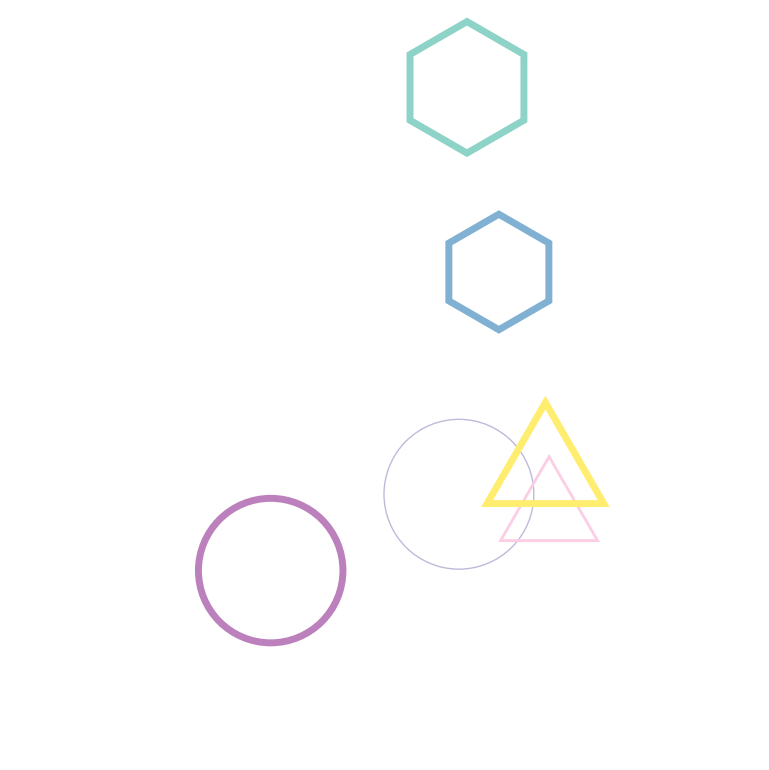[{"shape": "hexagon", "thickness": 2.5, "radius": 0.43, "center": [0.606, 0.887]}, {"shape": "circle", "thickness": 0.5, "radius": 0.49, "center": [0.596, 0.358]}, {"shape": "hexagon", "thickness": 2.5, "radius": 0.37, "center": [0.648, 0.647]}, {"shape": "triangle", "thickness": 1, "radius": 0.36, "center": [0.713, 0.334]}, {"shape": "circle", "thickness": 2.5, "radius": 0.47, "center": [0.352, 0.259]}, {"shape": "triangle", "thickness": 2.5, "radius": 0.44, "center": [0.708, 0.39]}]